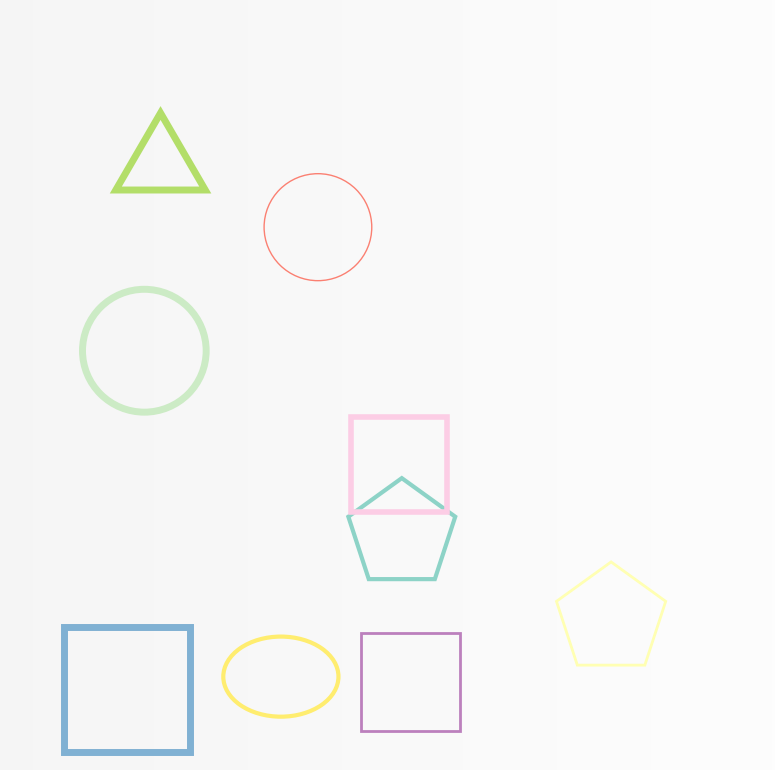[{"shape": "pentagon", "thickness": 1.5, "radius": 0.36, "center": [0.518, 0.307]}, {"shape": "pentagon", "thickness": 1, "radius": 0.37, "center": [0.788, 0.196]}, {"shape": "circle", "thickness": 0.5, "radius": 0.35, "center": [0.41, 0.705]}, {"shape": "square", "thickness": 2.5, "radius": 0.41, "center": [0.164, 0.104]}, {"shape": "triangle", "thickness": 2.5, "radius": 0.33, "center": [0.207, 0.787]}, {"shape": "square", "thickness": 2, "radius": 0.31, "center": [0.515, 0.397]}, {"shape": "square", "thickness": 1, "radius": 0.32, "center": [0.53, 0.114]}, {"shape": "circle", "thickness": 2.5, "radius": 0.4, "center": [0.186, 0.545]}, {"shape": "oval", "thickness": 1.5, "radius": 0.37, "center": [0.362, 0.121]}]